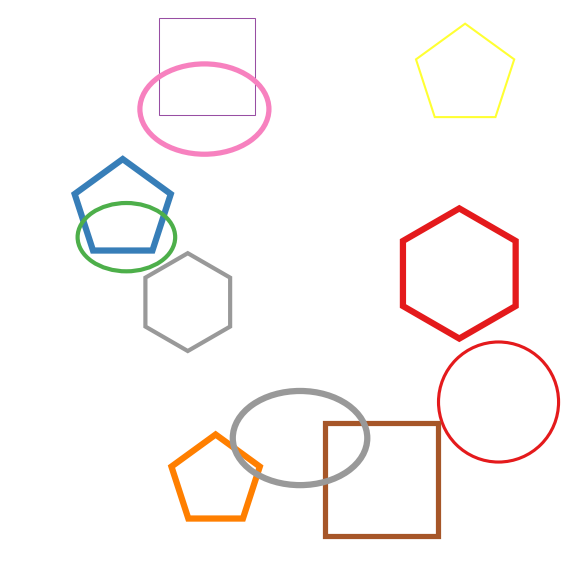[{"shape": "circle", "thickness": 1.5, "radius": 0.52, "center": [0.863, 0.303]}, {"shape": "hexagon", "thickness": 3, "radius": 0.56, "center": [0.795, 0.526]}, {"shape": "pentagon", "thickness": 3, "radius": 0.44, "center": [0.213, 0.636]}, {"shape": "oval", "thickness": 2, "radius": 0.42, "center": [0.219, 0.588]}, {"shape": "square", "thickness": 0.5, "radius": 0.42, "center": [0.358, 0.884]}, {"shape": "pentagon", "thickness": 3, "radius": 0.4, "center": [0.373, 0.166]}, {"shape": "pentagon", "thickness": 1, "radius": 0.45, "center": [0.805, 0.869]}, {"shape": "square", "thickness": 2.5, "radius": 0.49, "center": [0.661, 0.169]}, {"shape": "oval", "thickness": 2.5, "radius": 0.56, "center": [0.354, 0.81]}, {"shape": "oval", "thickness": 3, "radius": 0.58, "center": [0.52, 0.241]}, {"shape": "hexagon", "thickness": 2, "radius": 0.42, "center": [0.325, 0.476]}]